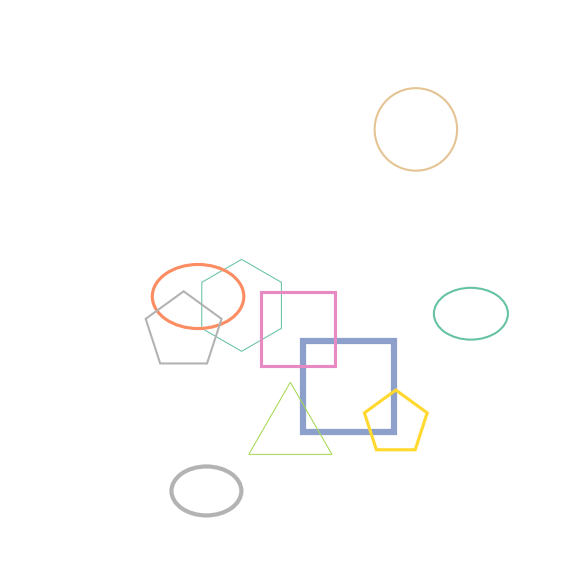[{"shape": "oval", "thickness": 1, "radius": 0.32, "center": [0.815, 0.456]}, {"shape": "hexagon", "thickness": 0.5, "radius": 0.4, "center": [0.418, 0.47]}, {"shape": "oval", "thickness": 1.5, "radius": 0.4, "center": [0.343, 0.486]}, {"shape": "square", "thickness": 3, "radius": 0.39, "center": [0.604, 0.33]}, {"shape": "square", "thickness": 1.5, "radius": 0.32, "center": [0.517, 0.429]}, {"shape": "triangle", "thickness": 0.5, "radius": 0.42, "center": [0.503, 0.254]}, {"shape": "pentagon", "thickness": 1.5, "radius": 0.29, "center": [0.685, 0.267]}, {"shape": "circle", "thickness": 1, "radius": 0.36, "center": [0.72, 0.775]}, {"shape": "oval", "thickness": 2, "radius": 0.3, "center": [0.357, 0.149]}, {"shape": "pentagon", "thickness": 1, "radius": 0.35, "center": [0.318, 0.426]}]